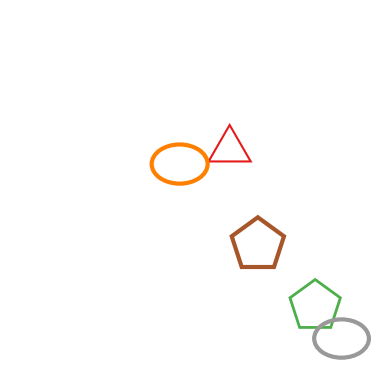[{"shape": "triangle", "thickness": 1.5, "radius": 0.32, "center": [0.596, 0.612]}, {"shape": "pentagon", "thickness": 2, "radius": 0.34, "center": [0.819, 0.205]}, {"shape": "oval", "thickness": 3, "radius": 0.36, "center": [0.467, 0.574]}, {"shape": "pentagon", "thickness": 3, "radius": 0.36, "center": [0.67, 0.364]}, {"shape": "oval", "thickness": 3, "radius": 0.36, "center": [0.887, 0.121]}]